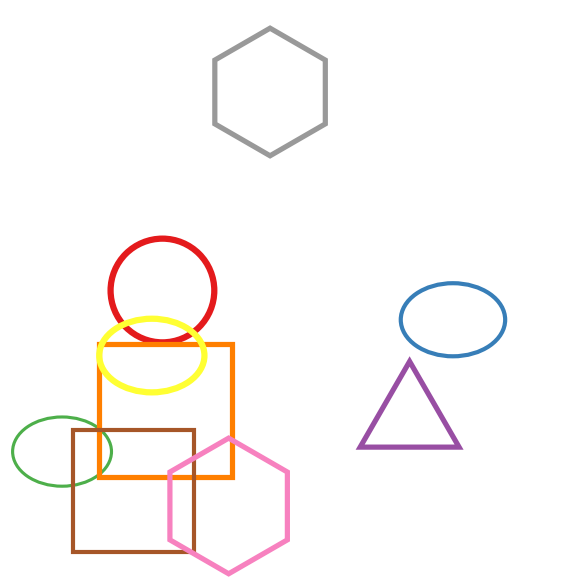[{"shape": "circle", "thickness": 3, "radius": 0.45, "center": [0.281, 0.496]}, {"shape": "oval", "thickness": 2, "radius": 0.45, "center": [0.784, 0.445]}, {"shape": "oval", "thickness": 1.5, "radius": 0.43, "center": [0.107, 0.217]}, {"shape": "triangle", "thickness": 2.5, "radius": 0.49, "center": [0.709, 0.274]}, {"shape": "square", "thickness": 2.5, "radius": 0.58, "center": [0.287, 0.289]}, {"shape": "oval", "thickness": 3, "radius": 0.46, "center": [0.263, 0.383]}, {"shape": "square", "thickness": 2, "radius": 0.53, "center": [0.231, 0.149]}, {"shape": "hexagon", "thickness": 2.5, "radius": 0.59, "center": [0.396, 0.123]}, {"shape": "hexagon", "thickness": 2.5, "radius": 0.55, "center": [0.468, 0.84]}]